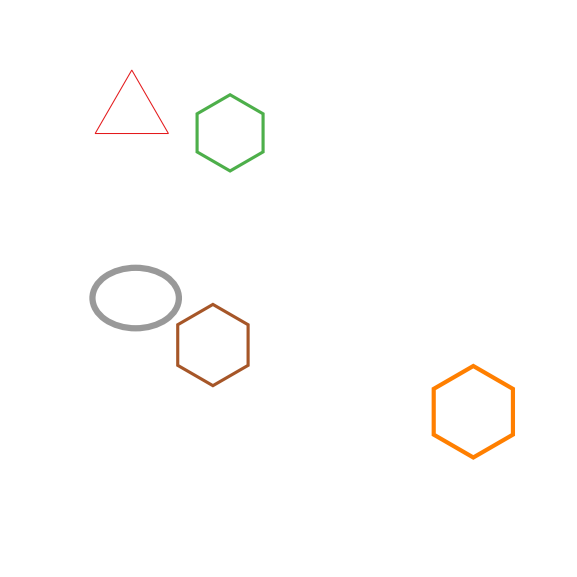[{"shape": "triangle", "thickness": 0.5, "radius": 0.37, "center": [0.228, 0.805]}, {"shape": "hexagon", "thickness": 1.5, "radius": 0.33, "center": [0.398, 0.769]}, {"shape": "hexagon", "thickness": 2, "radius": 0.4, "center": [0.82, 0.286]}, {"shape": "hexagon", "thickness": 1.5, "radius": 0.35, "center": [0.369, 0.402]}, {"shape": "oval", "thickness": 3, "radius": 0.37, "center": [0.235, 0.483]}]